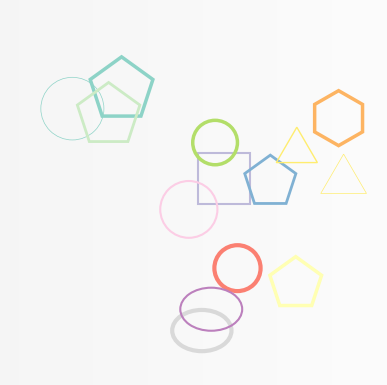[{"shape": "circle", "thickness": 0.5, "radius": 0.41, "center": [0.187, 0.718]}, {"shape": "pentagon", "thickness": 2.5, "radius": 0.43, "center": [0.314, 0.767]}, {"shape": "pentagon", "thickness": 2.5, "radius": 0.35, "center": [0.763, 0.263]}, {"shape": "square", "thickness": 1.5, "radius": 0.33, "center": [0.579, 0.536]}, {"shape": "circle", "thickness": 3, "radius": 0.3, "center": [0.613, 0.304]}, {"shape": "pentagon", "thickness": 2, "radius": 0.35, "center": [0.698, 0.528]}, {"shape": "hexagon", "thickness": 2.5, "radius": 0.36, "center": [0.874, 0.693]}, {"shape": "circle", "thickness": 2.5, "radius": 0.29, "center": [0.555, 0.63]}, {"shape": "circle", "thickness": 1.5, "radius": 0.37, "center": [0.487, 0.456]}, {"shape": "oval", "thickness": 3, "radius": 0.38, "center": [0.521, 0.141]}, {"shape": "oval", "thickness": 1.5, "radius": 0.4, "center": [0.545, 0.197]}, {"shape": "pentagon", "thickness": 2, "radius": 0.42, "center": [0.28, 0.701]}, {"shape": "triangle", "thickness": 0.5, "radius": 0.34, "center": [0.887, 0.532]}, {"shape": "triangle", "thickness": 1, "radius": 0.31, "center": [0.766, 0.608]}]